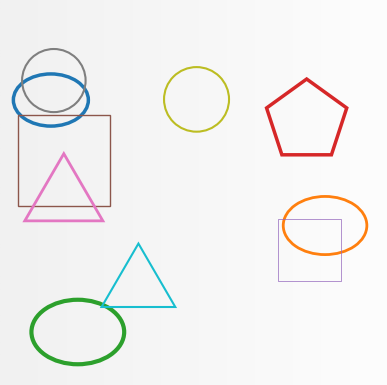[{"shape": "oval", "thickness": 2.5, "radius": 0.48, "center": [0.131, 0.74]}, {"shape": "oval", "thickness": 2, "radius": 0.54, "center": [0.839, 0.414]}, {"shape": "oval", "thickness": 3, "radius": 0.6, "center": [0.201, 0.138]}, {"shape": "pentagon", "thickness": 2.5, "radius": 0.54, "center": [0.791, 0.686]}, {"shape": "square", "thickness": 0.5, "radius": 0.41, "center": [0.799, 0.351]}, {"shape": "square", "thickness": 1, "radius": 0.59, "center": [0.165, 0.584]}, {"shape": "triangle", "thickness": 2, "radius": 0.58, "center": [0.165, 0.484]}, {"shape": "circle", "thickness": 1.5, "radius": 0.41, "center": [0.139, 0.791]}, {"shape": "circle", "thickness": 1.5, "radius": 0.42, "center": [0.507, 0.742]}, {"shape": "triangle", "thickness": 1.5, "radius": 0.55, "center": [0.357, 0.258]}]